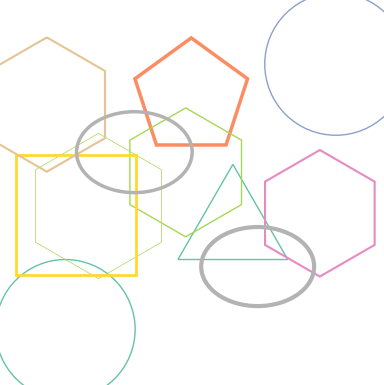[{"shape": "triangle", "thickness": 1, "radius": 0.82, "center": [0.605, 0.408]}, {"shape": "circle", "thickness": 1, "radius": 0.91, "center": [0.17, 0.145]}, {"shape": "pentagon", "thickness": 2.5, "radius": 0.77, "center": [0.497, 0.748]}, {"shape": "circle", "thickness": 1, "radius": 0.92, "center": [0.872, 0.834]}, {"shape": "hexagon", "thickness": 1.5, "radius": 0.82, "center": [0.831, 0.446]}, {"shape": "hexagon", "thickness": 1, "radius": 0.84, "center": [0.482, 0.552]}, {"shape": "hexagon", "thickness": 0.5, "radius": 0.94, "center": [0.256, 0.465]}, {"shape": "square", "thickness": 2, "radius": 0.78, "center": [0.198, 0.442]}, {"shape": "hexagon", "thickness": 1.5, "radius": 0.87, "center": [0.122, 0.728]}, {"shape": "oval", "thickness": 2.5, "radius": 0.75, "center": [0.349, 0.605]}, {"shape": "oval", "thickness": 3, "radius": 0.73, "center": [0.669, 0.308]}]